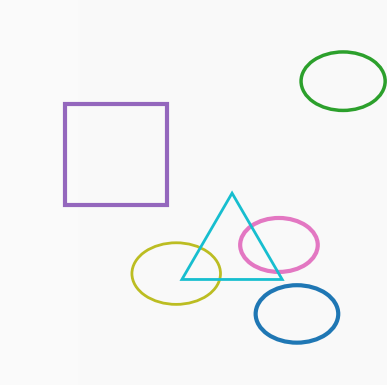[{"shape": "oval", "thickness": 3, "radius": 0.53, "center": [0.766, 0.185]}, {"shape": "oval", "thickness": 2.5, "radius": 0.54, "center": [0.885, 0.789]}, {"shape": "square", "thickness": 3, "radius": 0.66, "center": [0.3, 0.599]}, {"shape": "oval", "thickness": 3, "radius": 0.5, "center": [0.72, 0.364]}, {"shape": "oval", "thickness": 2, "radius": 0.57, "center": [0.455, 0.289]}, {"shape": "triangle", "thickness": 2, "radius": 0.75, "center": [0.599, 0.349]}]